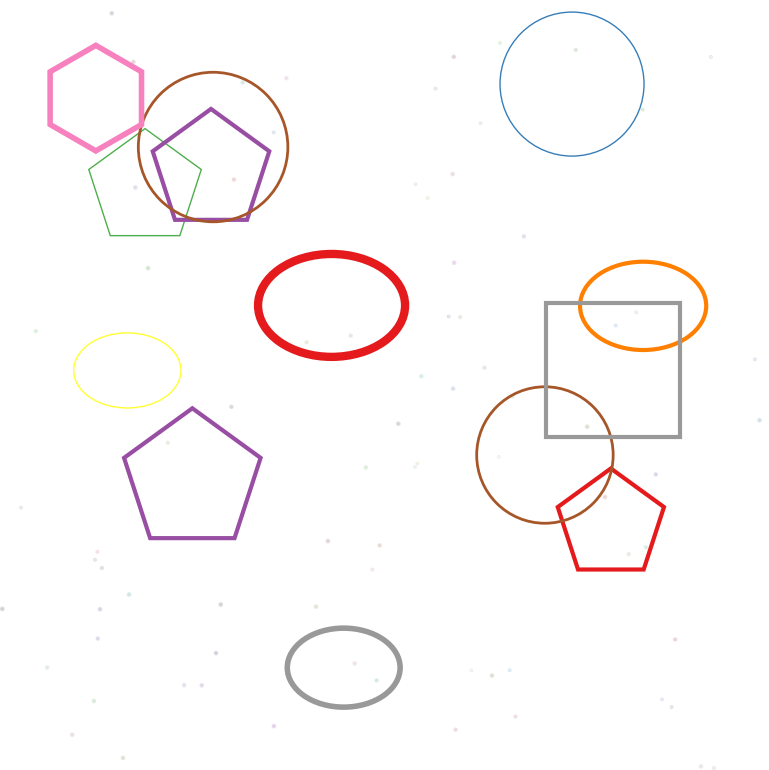[{"shape": "pentagon", "thickness": 1.5, "radius": 0.36, "center": [0.793, 0.319]}, {"shape": "oval", "thickness": 3, "radius": 0.48, "center": [0.431, 0.603]}, {"shape": "circle", "thickness": 0.5, "radius": 0.47, "center": [0.743, 0.891]}, {"shape": "pentagon", "thickness": 0.5, "radius": 0.38, "center": [0.188, 0.756]}, {"shape": "pentagon", "thickness": 1.5, "radius": 0.4, "center": [0.274, 0.779]}, {"shape": "pentagon", "thickness": 1.5, "radius": 0.47, "center": [0.25, 0.377]}, {"shape": "oval", "thickness": 1.5, "radius": 0.41, "center": [0.835, 0.603]}, {"shape": "oval", "thickness": 0.5, "radius": 0.35, "center": [0.165, 0.519]}, {"shape": "circle", "thickness": 1, "radius": 0.44, "center": [0.708, 0.409]}, {"shape": "circle", "thickness": 1, "radius": 0.49, "center": [0.277, 0.809]}, {"shape": "hexagon", "thickness": 2, "radius": 0.34, "center": [0.124, 0.873]}, {"shape": "square", "thickness": 1.5, "radius": 0.44, "center": [0.796, 0.519]}, {"shape": "oval", "thickness": 2, "radius": 0.37, "center": [0.446, 0.133]}]